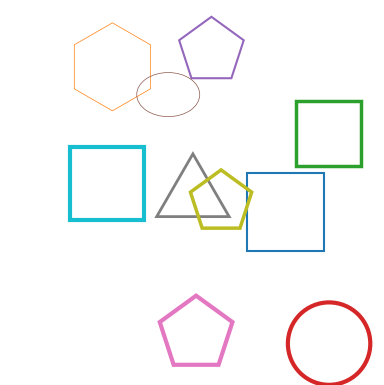[{"shape": "square", "thickness": 1.5, "radius": 0.5, "center": [0.742, 0.449]}, {"shape": "hexagon", "thickness": 0.5, "radius": 0.57, "center": [0.292, 0.826]}, {"shape": "square", "thickness": 2.5, "radius": 0.42, "center": [0.853, 0.652]}, {"shape": "circle", "thickness": 3, "radius": 0.54, "center": [0.855, 0.108]}, {"shape": "pentagon", "thickness": 1.5, "radius": 0.44, "center": [0.549, 0.868]}, {"shape": "oval", "thickness": 0.5, "radius": 0.41, "center": [0.437, 0.754]}, {"shape": "pentagon", "thickness": 3, "radius": 0.5, "center": [0.509, 0.133]}, {"shape": "triangle", "thickness": 2, "radius": 0.54, "center": [0.501, 0.492]}, {"shape": "pentagon", "thickness": 2.5, "radius": 0.42, "center": [0.574, 0.475]}, {"shape": "square", "thickness": 3, "radius": 0.48, "center": [0.277, 0.523]}]